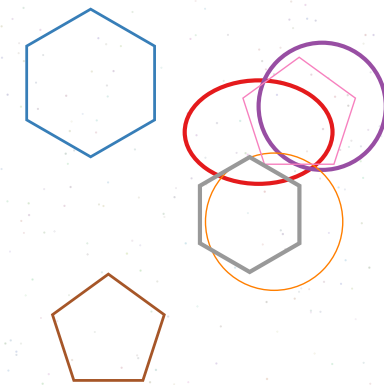[{"shape": "oval", "thickness": 3, "radius": 0.96, "center": [0.672, 0.657]}, {"shape": "hexagon", "thickness": 2, "radius": 0.96, "center": [0.235, 0.784]}, {"shape": "circle", "thickness": 3, "radius": 0.83, "center": [0.837, 0.724]}, {"shape": "circle", "thickness": 1, "radius": 0.89, "center": [0.712, 0.424]}, {"shape": "pentagon", "thickness": 2, "radius": 0.76, "center": [0.281, 0.135]}, {"shape": "pentagon", "thickness": 1, "radius": 0.77, "center": [0.777, 0.698]}, {"shape": "hexagon", "thickness": 3, "radius": 0.75, "center": [0.648, 0.443]}]